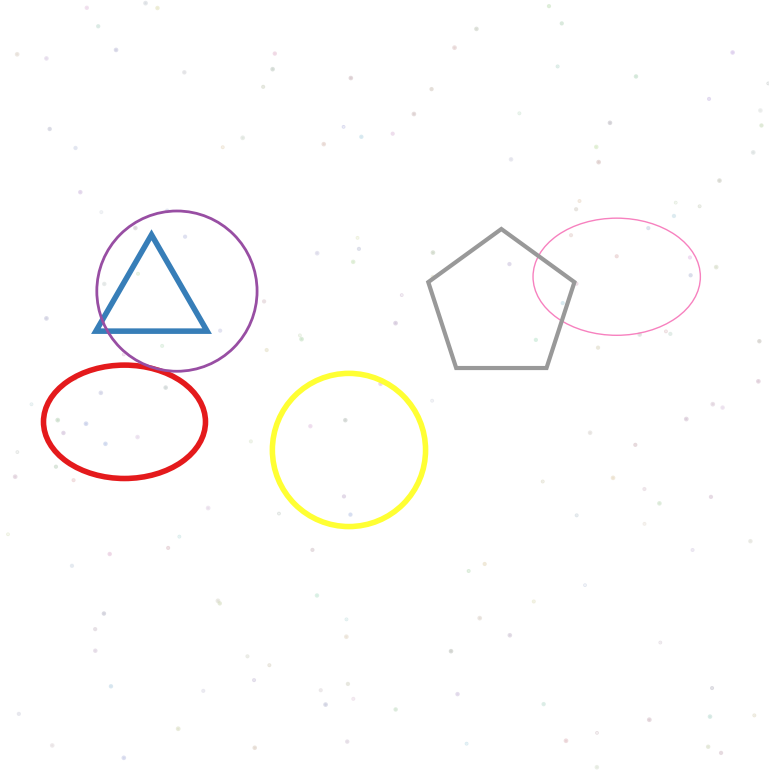[{"shape": "oval", "thickness": 2, "radius": 0.53, "center": [0.162, 0.452]}, {"shape": "triangle", "thickness": 2, "radius": 0.42, "center": [0.197, 0.612]}, {"shape": "circle", "thickness": 1, "radius": 0.52, "center": [0.23, 0.622]}, {"shape": "circle", "thickness": 2, "radius": 0.5, "center": [0.453, 0.416]}, {"shape": "oval", "thickness": 0.5, "radius": 0.54, "center": [0.801, 0.641]}, {"shape": "pentagon", "thickness": 1.5, "radius": 0.5, "center": [0.651, 0.603]}]